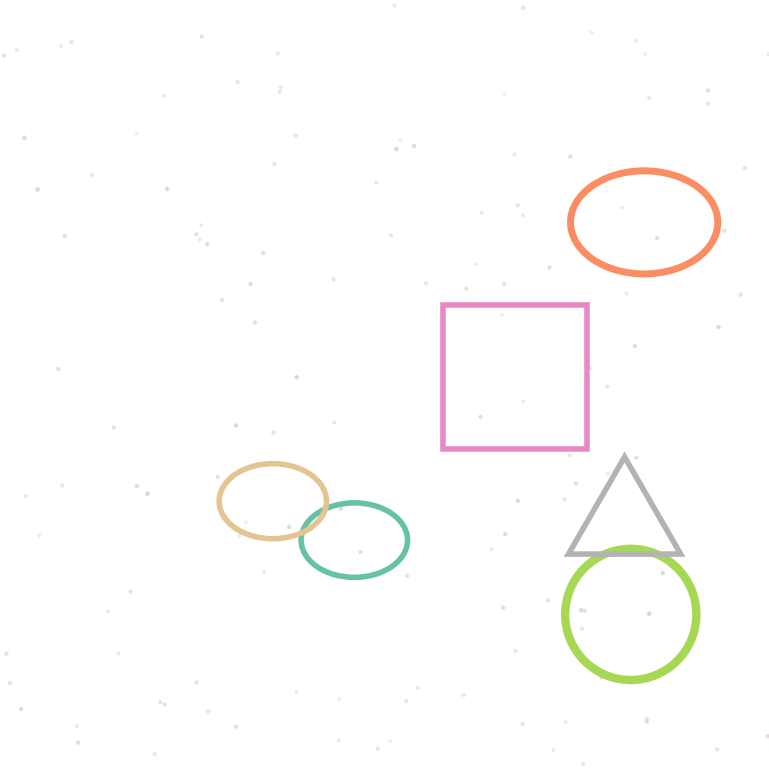[{"shape": "oval", "thickness": 2, "radius": 0.35, "center": [0.46, 0.299]}, {"shape": "oval", "thickness": 2.5, "radius": 0.48, "center": [0.837, 0.711]}, {"shape": "square", "thickness": 2, "radius": 0.47, "center": [0.669, 0.51]}, {"shape": "circle", "thickness": 3, "radius": 0.43, "center": [0.819, 0.202]}, {"shape": "oval", "thickness": 2, "radius": 0.35, "center": [0.354, 0.349]}, {"shape": "triangle", "thickness": 2, "radius": 0.42, "center": [0.811, 0.322]}]